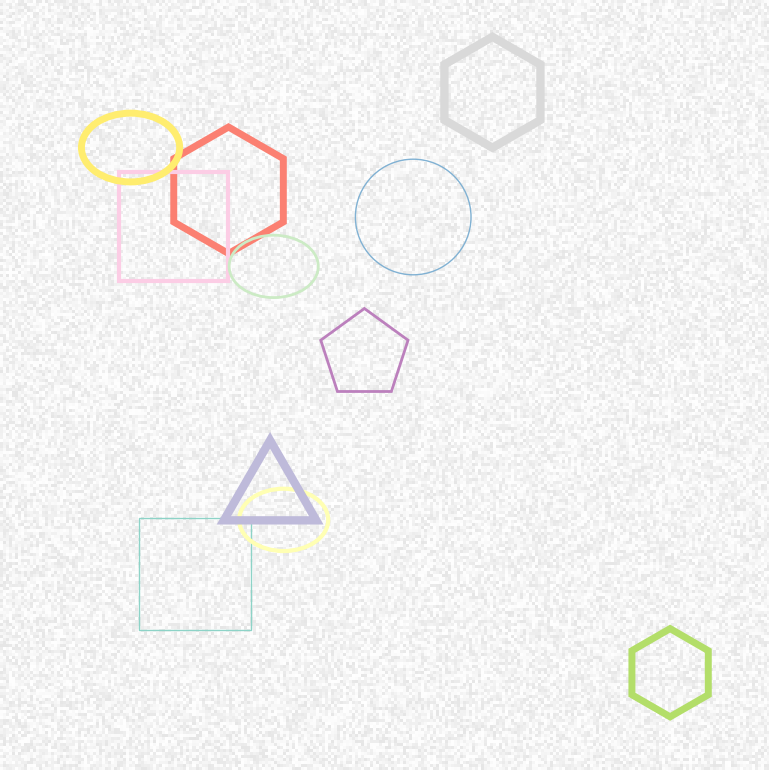[{"shape": "square", "thickness": 0.5, "radius": 0.36, "center": [0.253, 0.254]}, {"shape": "oval", "thickness": 1.5, "radius": 0.29, "center": [0.368, 0.325]}, {"shape": "triangle", "thickness": 3, "radius": 0.35, "center": [0.351, 0.359]}, {"shape": "hexagon", "thickness": 2.5, "radius": 0.41, "center": [0.297, 0.753]}, {"shape": "circle", "thickness": 0.5, "radius": 0.38, "center": [0.537, 0.718]}, {"shape": "hexagon", "thickness": 2.5, "radius": 0.29, "center": [0.87, 0.126]}, {"shape": "square", "thickness": 1.5, "radius": 0.35, "center": [0.225, 0.706]}, {"shape": "hexagon", "thickness": 3, "radius": 0.36, "center": [0.64, 0.88]}, {"shape": "pentagon", "thickness": 1, "radius": 0.3, "center": [0.473, 0.54]}, {"shape": "oval", "thickness": 1, "radius": 0.29, "center": [0.355, 0.654]}, {"shape": "oval", "thickness": 2.5, "radius": 0.32, "center": [0.17, 0.808]}]